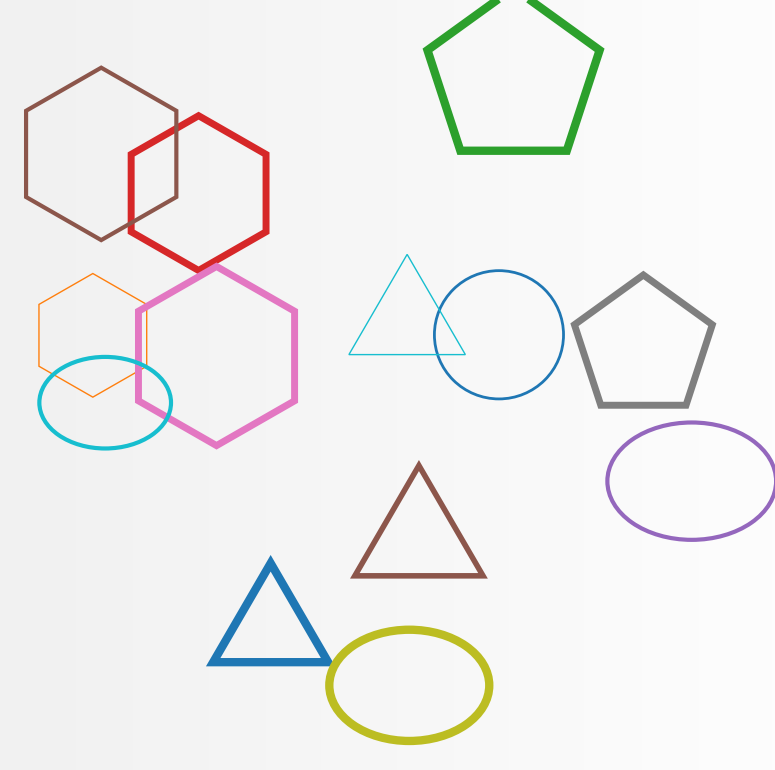[{"shape": "triangle", "thickness": 3, "radius": 0.43, "center": [0.349, 0.183]}, {"shape": "circle", "thickness": 1, "radius": 0.42, "center": [0.644, 0.565]}, {"shape": "hexagon", "thickness": 0.5, "radius": 0.4, "center": [0.12, 0.565]}, {"shape": "pentagon", "thickness": 3, "radius": 0.58, "center": [0.663, 0.899]}, {"shape": "hexagon", "thickness": 2.5, "radius": 0.5, "center": [0.256, 0.749]}, {"shape": "oval", "thickness": 1.5, "radius": 0.54, "center": [0.893, 0.375]}, {"shape": "hexagon", "thickness": 1.5, "radius": 0.56, "center": [0.131, 0.8]}, {"shape": "triangle", "thickness": 2, "radius": 0.48, "center": [0.541, 0.3]}, {"shape": "hexagon", "thickness": 2.5, "radius": 0.58, "center": [0.279, 0.538]}, {"shape": "pentagon", "thickness": 2.5, "radius": 0.47, "center": [0.83, 0.549]}, {"shape": "oval", "thickness": 3, "radius": 0.52, "center": [0.528, 0.11]}, {"shape": "oval", "thickness": 1.5, "radius": 0.42, "center": [0.136, 0.477]}, {"shape": "triangle", "thickness": 0.5, "radius": 0.43, "center": [0.525, 0.583]}]